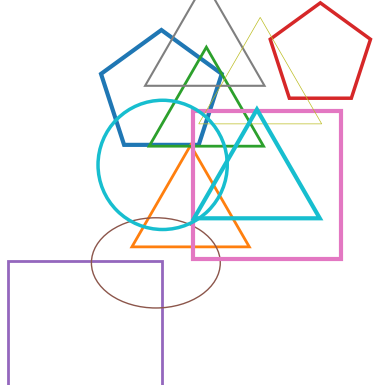[{"shape": "pentagon", "thickness": 3, "radius": 0.82, "center": [0.419, 0.757]}, {"shape": "triangle", "thickness": 2, "radius": 0.88, "center": [0.495, 0.447]}, {"shape": "triangle", "thickness": 2, "radius": 0.86, "center": [0.536, 0.706]}, {"shape": "pentagon", "thickness": 2.5, "radius": 0.68, "center": [0.832, 0.856]}, {"shape": "square", "thickness": 2, "radius": 1.0, "center": [0.221, 0.124]}, {"shape": "oval", "thickness": 1, "radius": 0.84, "center": [0.405, 0.317]}, {"shape": "square", "thickness": 3, "radius": 0.96, "center": [0.693, 0.519]}, {"shape": "triangle", "thickness": 1.5, "radius": 0.9, "center": [0.532, 0.867]}, {"shape": "triangle", "thickness": 0.5, "radius": 0.92, "center": [0.676, 0.77]}, {"shape": "circle", "thickness": 2.5, "radius": 0.84, "center": [0.422, 0.572]}, {"shape": "triangle", "thickness": 3, "radius": 0.94, "center": [0.667, 0.527]}]